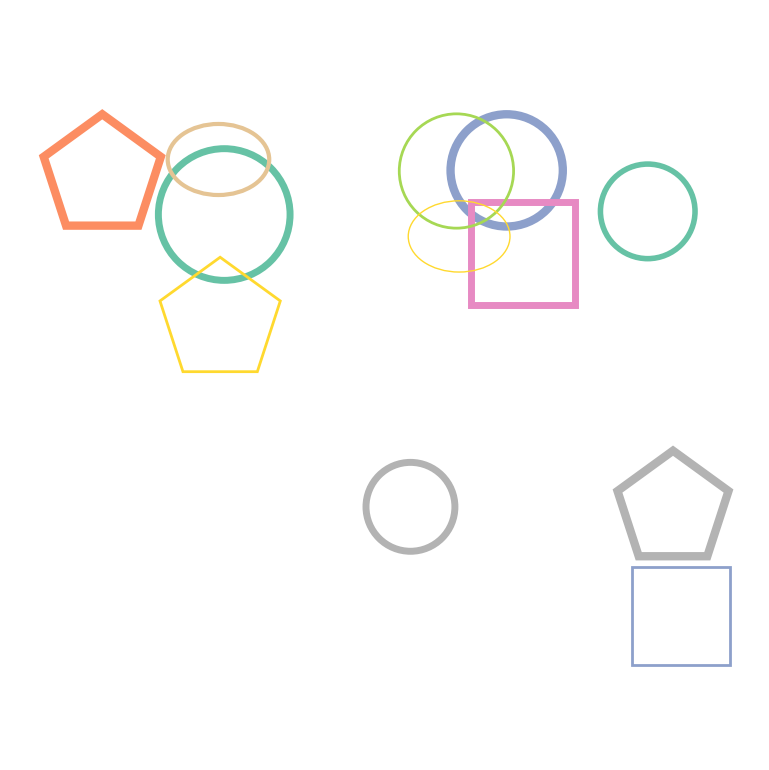[{"shape": "circle", "thickness": 2.5, "radius": 0.43, "center": [0.291, 0.721]}, {"shape": "circle", "thickness": 2, "radius": 0.31, "center": [0.841, 0.726]}, {"shape": "pentagon", "thickness": 3, "radius": 0.4, "center": [0.133, 0.772]}, {"shape": "circle", "thickness": 3, "radius": 0.36, "center": [0.658, 0.779]}, {"shape": "square", "thickness": 1, "radius": 0.32, "center": [0.885, 0.2]}, {"shape": "square", "thickness": 2.5, "radius": 0.34, "center": [0.68, 0.671]}, {"shape": "circle", "thickness": 1, "radius": 0.37, "center": [0.593, 0.778]}, {"shape": "oval", "thickness": 0.5, "radius": 0.33, "center": [0.596, 0.693]}, {"shape": "pentagon", "thickness": 1, "radius": 0.41, "center": [0.286, 0.584]}, {"shape": "oval", "thickness": 1.5, "radius": 0.33, "center": [0.284, 0.793]}, {"shape": "pentagon", "thickness": 3, "radius": 0.38, "center": [0.874, 0.339]}, {"shape": "circle", "thickness": 2.5, "radius": 0.29, "center": [0.533, 0.342]}]